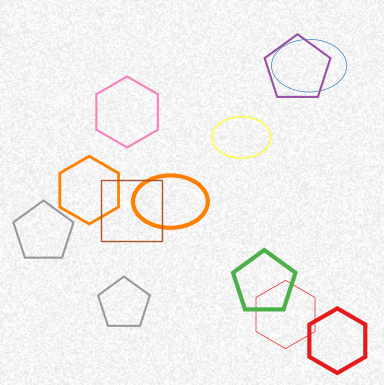[{"shape": "hexagon", "thickness": 0.5, "radius": 0.44, "center": [0.742, 0.183]}, {"shape": "hexagon", "thickness": 3, "radius": 0.42, "center": [0.876, 0.115]}, {"shape": "oval", "thickness": 0.5, "radius": 0.49, "center": [0.803, 0.829]}, {"shape": "pentagon", "thickness": 3, "radius": 0.43, "center": [0.686, 0.265]}, {"shape": "pentagon", "thickness": 1.5, "radius": 0.45, "center": [0.773, 0.821]}, {"shape": "hexagon", "thickness": 2, "radius": 0.44, "center": [0.232, 0.506]}, {"shape": "oval", "thickness": 3, "radius": 0.49, "center": [0.443, 0.476]}, {"shape": "oval", "thickness": 1, "radius": 0.38, "center": [0.627, 0.643]}, {"shape": "square", "thickness": 1, "radius": 0.4, "center": [0.342, 0.452]}, {"shape": "hexagon", "thickness": 1.5, "radius": 0.46, "center": [0.33, 0.709]}, {"shape": "pentagon", "thickness": 1.5, "radius": 0.35, "center": [0.322, 0.211]}, {"shape": "pentagon", "thickness": 1.5, "radius": 0.41, "center": [0.113, 0.397]}]